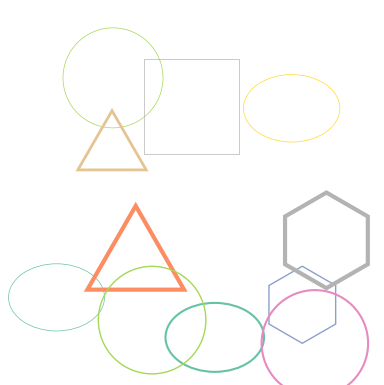[{"shape": "oval", "thickness": 0.5, "radius": 0.62, "center": [0.147, 0.228]}, {"shape": "oval", "thickness": 1.5, "radius": 0.64, "center": [0.558, 0.124]}, {"shape": "triangle", "thickness": 3, "radius": 0.72, "center": [0.353, 0.32]}, {"shape": "hexagon", "thickness": 1, "radius": 0.5, "center": [0.785, 0.208]}, {"shape": "circle", "thickness": 1.5, "radius": 0.69, "center": [0.818, 0.108]}, {"shape": "circle", "thickness": 1, "radius": 0.7, "center": [0.395, 0.169]}, {"shape": "circle", "thickness": 0.5, "radius": 0.65, "center": [0.294, 0.798]}, {"shape": "oval", "thickness": 0.5, "radius": 0.63, "center": [0.758, 0.719]}, {"shape": "triangle", "thickness": 2, "radius": 0.51, "center": [0.291, 0.61]}, {"shape": "hexagon", "thickness": 3, "radius": 0.62, "center": [0.848, 0.376]}, {"shape": "square", "thickness": 0.5, "radius": 0.62, "center": [0.496, 0.724]}]